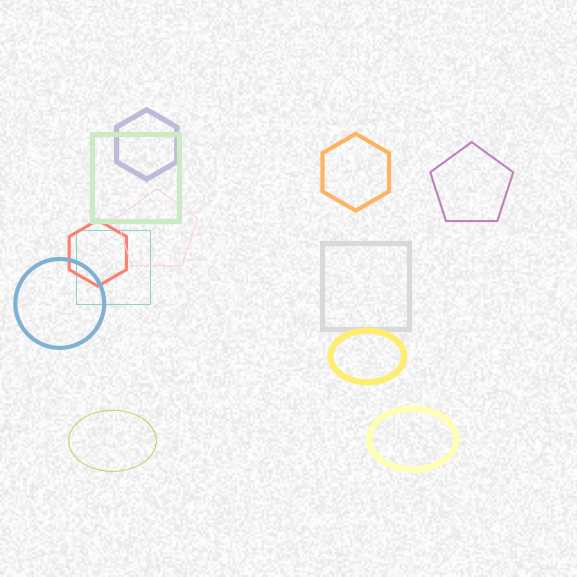[{"shape": "square", "thickness": 0.5, "radius": 0.32, "center": [0.196, 0.537]}, {"shape": "oval", "thickness": 3, "radius": 0.38, "center": [0.715, 0.239]}, {"shape": "hexagon", "thickness": 2.5, "radius": 0.3, "center": [0.254, 0.749]}, {"shape": "hexagon", "thickness": 1.5, "radius": 0.29, "center": [0.169, 0.561]}, {"shape": "circle", "thickness": 2, "radius": 0.38, "center": [0.103, 0.474]}, {"shape": "hexagon", "thickness": 2, "radius": 0.33, "center": [0.616, 0.701]}, {"shape": "oval", "thickness": 0.5, "radius": 0.38, "center": [0.195, 0.236]}, {"shape": "pentagon", "thickness": 0.5, "radius": 0.37, "center": [0.272, 0.599]}, {"shape": "square", "thickness": 2.5, "radius": 0.37, "center": [0.633, 0.504]}, {"shape": "pentagon", "thickness": 1, "radius": 0.38, "center": [0.817, 0.677]}, {"shape": "square", "thickness": 2.5, "radius": 0.38, "center": [0.234, 0.691]}, {"shape": "oval", "thickness": 3, "radius": 0.32, "center": [0.636, 0.382]}]